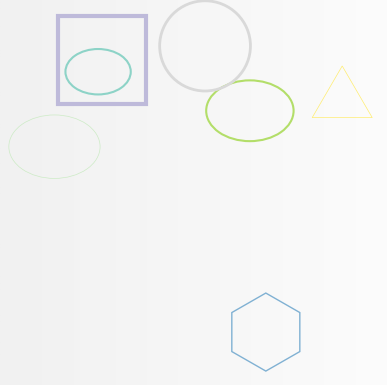[{"shape": "oval", "thickness": 1.5, "radius": 0.42, "center": [0.253, 0.814]}, {"shape": "square", "thickness": 3, "radius": 0.57, "center": [0.264, 0.844]}, {"shape": "hexagon", "thickness": 1, "radius": 0.51, "center": [0.686, 0.138]}, {"shape": "oval", "thickness": 1.5, "radius": 0.56, "center": [0.645, 0.712]}, {"shape": "circle", "thickness": 2, "radius": 0.59, "center": [0.529, 0.881]}, {"shape": "oval", "thickness": 0.5, "radius": 0.59, "center": [0.141, 0.619]}, {"shape": "triangle", "thickness": 0.5, "radius": 0.45, "center": [0.883, 0.739]}]